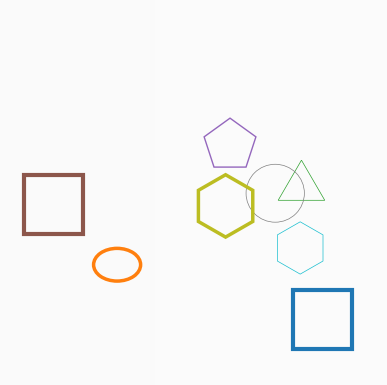[{"shape": "square", "thickness": 3, "radius": 0.38, "center": [0.832, 0.169]}, {"shape": "oval", "thickness": 2.5, "radius": 0.3, "center": [0.302, 0.312]}, {"shape": "triangle", "thickness": 0.5, "radius": 0.35, "center": [0.778, 0.514]}, {"shape": "pentagon", "thickness": 1, "radius": 0.35, "center": [0.594, 0.623]}, {"shape": "square", "thickness": 3, "radius": 0.38, "center": [0.137, 0.469]}, {"shape": "circle", "thickness": 0.5, "radius": 0.38, "center": [0.71, 0.498]}, {"shape": "hexagon", "thickness": 2.5, "radius": 0.4, "center": [0.582, 0.465]}, {"shape": "hexagon", "thickness": 0.5, "radius": 0.34, "center": [0.775, 0.356]}]